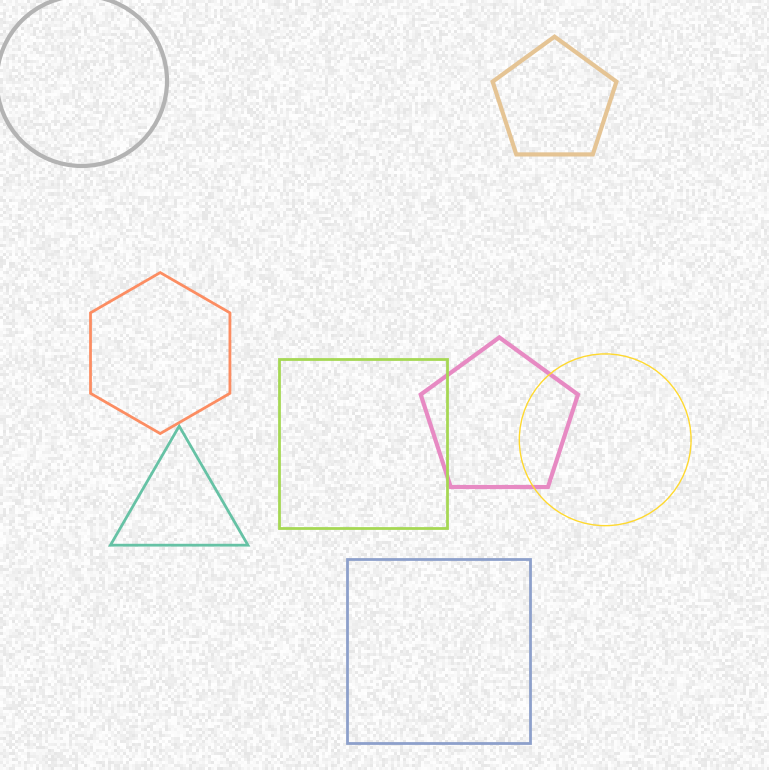[{"shape": "triangle", "thickness": 1, "radius": 0.52, "center": [0.233, 0.344]}, {"shape": "hexagon", "thickness": 1, "radius": 0.52, "center": [0.208, 0.541]}, {"shape": "square", "thickness": 1, "radius": 0.59, "center": [0.57, 0.154]}, {"shape": "pentagon", "thickness": 1.5, "radius": 0.54, "center": [0.648, 0.454]}, {"shape": "square", "thickness": 1, "radius": 0.55, "center": [0.472, 0.424]}, {"shape": "circle", "thickness": 0.5, "radius": 0.56, "center": [0.786, 0.429]}, {"shape": "pentagon", "thickness": 1.5, "radius": 0.42, "center": [0.72, 0.868]}, {"shape": "circle", "thickness": 1.5, "radius": 0.55, "center": [0.106, 0.895]}]